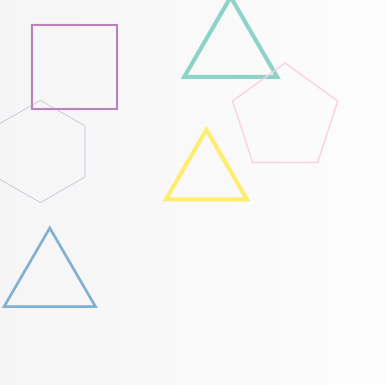[{"shape": "triangle", "thickness": 3, "radius": 0.69, "center": [0.595, 0.869]}, {"shape": "hexagon", "thickness": 0.5, "radius": 0.66, "center": [0.104, 0.607]}, {"shape": "triangle", "thickness": 2, "radius": 0.68, "center": [0.128, 0.272]}, {"shape": "pentagon", "thickness": 1, "radius": 0.71, "center": [0.736, 0.693]}, {"shape": "square", "thickness": 1.5, "radius": 0.55, "center": [0.192, 0.826]}, {"shape": "triangle", "thickness": 3, "radius": 0.6, "center": [0.533, 0.543]}]